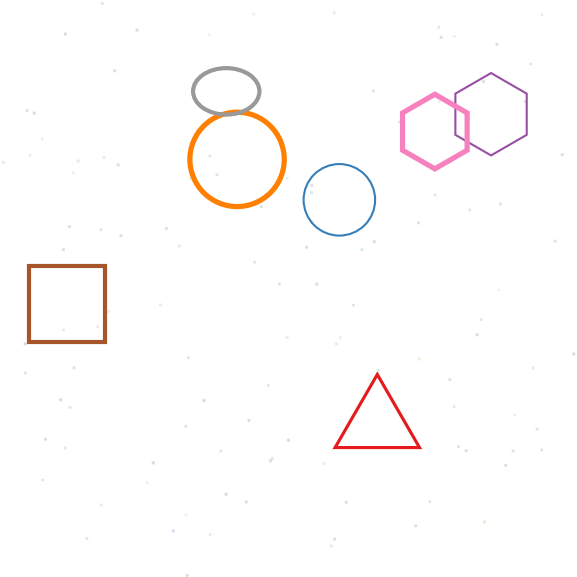[{"shape": "triangle", "thickness": 1.5, "radius": 0.42, "center": [0.653, 0.266]}, {"shape": "circle", "thickness": 1, "radius": 0.31, "center": [0.588, 0.653]}, {"shape": "hexagon", "thickness": 1, "radius": 0.36, "center": [0.85, 0.801]}, {"shape": "circle", "thickness": 2.5, "radius": 0.41, "center": [0.411, 0.723]}, {"shape": "square", "thickness": 2, "radius": 0.33, "center": [0.116, 0.473]}, {"shape": "hexagon", "thickness": 2.5, "radius": 0.32, "center": [0.753, 0.771]}, {"shape": "oval", "thickness": 2, "radius": 0.29, "center": [0.392, 0.841]}]